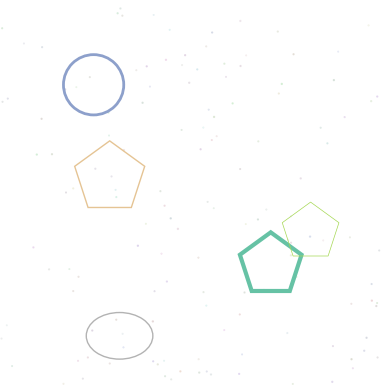[{"shape": "pentagon", "thickness": 3, "radius": 0.42, "center": [0.703, 0.312]}, {"shape": "circle", "thickness": 2, "radius": 0.39, "center": [0.243, 0.78]}, {"shape": "pentagon", "thickness": 0.5, "radius": 0.39, "center": [0.807, 0.398]}, {"shape": "pentagon", "thickness": 1, "radius": 0.48, "center": [0.285, 0.538]}, {"shape": "oval", "thickness": 1, "radius": 0.43, "center": [0.311, 0.128]}]